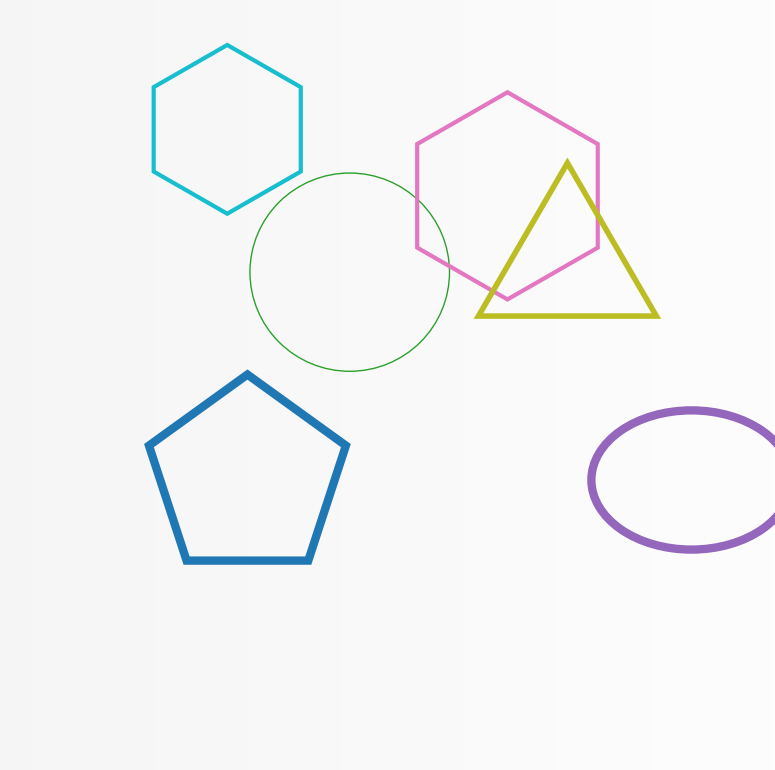[{"shape": "pentagon", "thickness": 3, "radius": 0.67, "center": [0.319, 0.38]}, {"shape": "circle", "thickness": 0.5, "radius": 0.64, "center": [0.451, 0.647]}, {"shape": "oval", "thickness": 3, "radius": 0.65, "center": [0.892, 0.377]}, {"shape": "hexagon", "thickness": 1.5, "radius": 0.67, "center": [0.655, 0.746]}, {"shape": "triangle", "thickness": 2, "radius": 0.66, "center": [0.732, 0.656]}, {"shape": "hexagon", "thickness": 1.5, "radius": 0.55, "center": [0.293, 0.832]}]